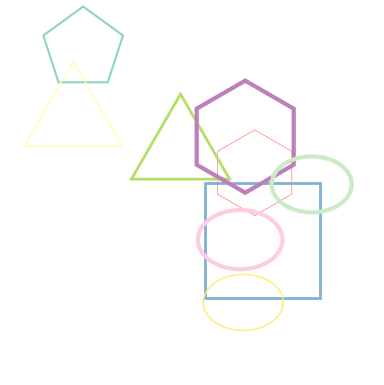[{"shape": "pentagon", "thickness": 1.5, "radius": 0.54, "center": [0.216, 0.874]}, {"shape": "triangle", "thickness": 1, "radius": 0.73, "center": [0.19, 0.694]}, {"shape": "hexagon", "thickness": 0.5, "radius": 0.56, "center": [0.662, 0.551]}, {"shape": "square", "thickness": 2, "radius": 0.75, "center": [0.682, 0.375]}, {"shape": "triangle", "thickness": 2, "radius": 0.74, "center": [0.469, 0.608]}, {"shape": "oval", "thickness": 3, "radius": 0.55, "center": [0.624, 0.378]}, {"shape": "hexagon", "thickness": 3, "radius": 0.73, "center": [0.637, 0.645]}, {"shape": "oval", "thickness": 3, "radius": 0.52, "center": [0.81, 0.521]}, {"shape": "oval", "thickness": 1, "radius": 0.52, "center": [0.632, 0.215]}]